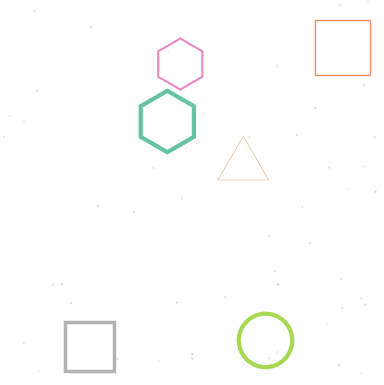[{"shape": "hexagon", "thickness": 3, "radius": 0.4, "center": [0.435, 0.684]}, {"shape": "square", "thickness": 1, "radius": 0.36, "center": [0.889, 0.876]}, {"shape": "hexagon", "thickness": 1.5, "radius": 0.33, "center": [0.468, 0.834]}, {"shape": "circle", "thickness": 3, "radius": 0.35, "center": [0.69, 0.116]}, {"shape": "triangle", "thickness": 0.5, "radius": 0.38, "center": [0.632, 0.57]}, {"shape": "square", "thickness": 2.5, "radius": 0.32, "center": [0.233, 0.1]}]